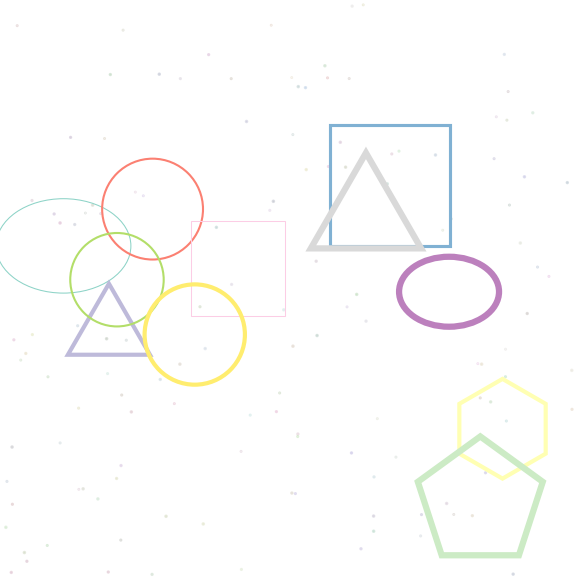[{"shape": "oval", "thickness": 0.5, "radius": 0.58, "center": [0.11, 0.573]}, {"shape": "hexagon", "thickness": 2, "radius": 0.43, "center": [0.87, 0.257]}, {"shape": "triangle", "thickness": 2, "radius": 0.41, "center": [0.189, 0.426]}, {"shape": "circle", "thickness": 1, "radius": 0.44, "center": [0.264, 0.637]}, {"shape": "square", "thickness": 1.5, "radius": 0.52, "center": [0.676, 0.678]}, {"shape": "circle", "thickness": 1, "radius": 0.4, "center": [0.203, 0.515]}, {"shape": "square", "thickness": 0.5, "radius": 0.41, "center": [0.413, 0.534]}, {"shape": "triangle", "thickness": 3, "radius": 0.55, "center": [0.634, 0.624]}, {"shape": "oval", "thickness": 3, "radius": 0.43, "center": [0.778, 0.494]}, {"shape": "pentagon", "thickness": 3, "radius": 0.57, "center": [0.832, 0.13]}, {"shape": "circle", "thickness": 2, "radius": 0.43, "center": [0.337, 0.42]}]